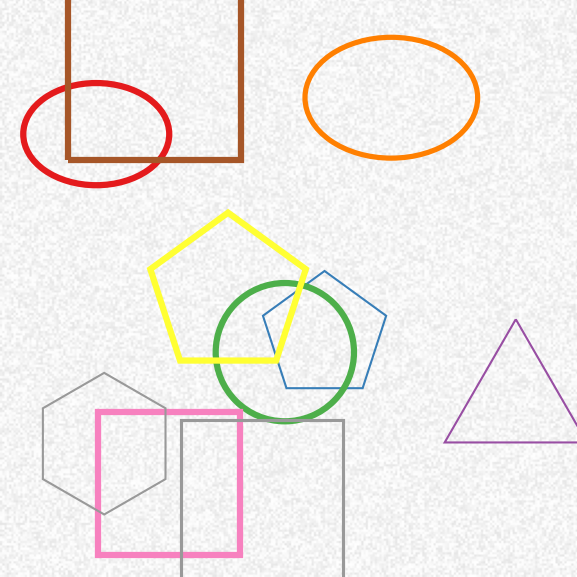[{"shape": "oval", "thickness": 3, "radius": 0.63, "center": [0.167, 0.767]}, {"shape": "pentagon", "thickness": 1, "radius": 0.56, "center": [0.562, 0.418]}, {"shape": "circle", "thickness": 3, "radius": 0.6, "center": [0.493, 0.389]}, {"shape": "triangle", "thickness": 1, "radius": 0.71, "center": [0.893, 0.304]}, {"shape": "oval", "thickness": 2.5, "radius": 0.75, "center": [0.678, 0.83]}, {"shape": "pentagon", "thickness": 3, "radius": 0.71, "center": [0.395, 0.489]}, {"shape": "square", "thickness": 3, "radius": 0.75, "center": [0.268, 0.873]}, {"shape": "square", "thickness": 3, "radius": 0.62, "center": [0.293, 0.162]}, {"shape": "hexagon", "thickness": 1, "radius": 0.61, "center": [0.18, 0.231]}, {"shape": "square", "thickness": 1.5, "radius": 0.7, "center": [0.453, 0.131]}]